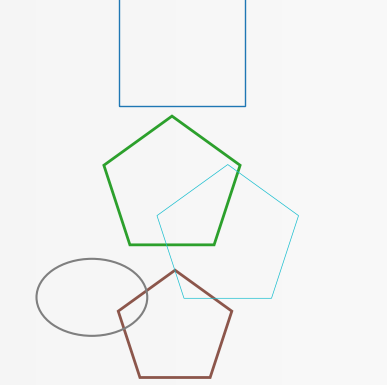[{"shape": "square", "thickness": 1, "radius": 0.81, "center": [0.469, 0.887]}, {"shape": "pentagon", "thickness": 2, "radius": 0.92, "center": [0.444, 0.514]}, {"shape": "pentagon", "thickness": 2, "radius": 0.77, "center": [0.452, 0.144]}, {"shape": "oval", "thickness": 1.5, "radius": 0.71, "center": [0.237, 0.228]}, {"shape": "pentagon", "thickness": 0.5, "radius": 0.96, "center": [0.588, 0.381]}]